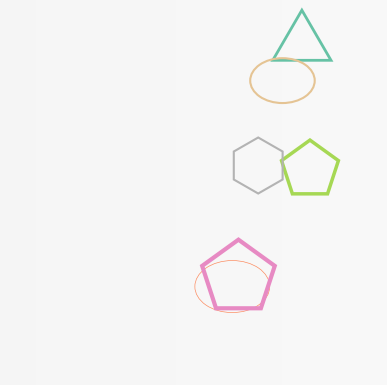[{"shape": "triangle", "thickness": 2, "radius": 0.43, "center": [0.779, 0.887]}, {"shape": "oval", "thickness": 0.5, "radius": 0.48, "center": [0.599, 0.256]}, {"shape": "pentagon", "thickness": 3, "radius": 0.49, "center": [0.615, 0.279]}, {"shape": "pentagon", "thickness": 2.5, "radius": 0.39, "center": [0.8, 0.559]}, {"shape": "oval", "thickness": 1.5, "radius": 0.42, "center": [0.729, 0.791]}, {"shape": "hexagon", "thickness": 1.5, "radius": 0.36, "center": [0.666, 0.57]}]